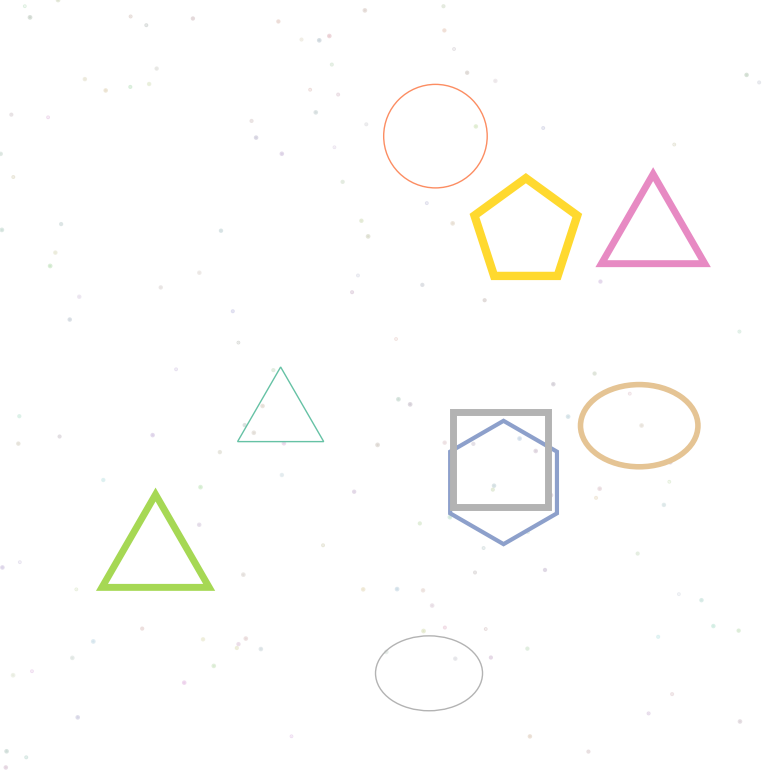[{"shape": "triangle", "thickness": 0.5, "radius": 0.32, "center": [0.364, 0.459]}, {"shape": "circle", "thickness": 0.5, "radius": 0.34, "center": [0.566, 0.823]}, {"shape": "hexagon", "thickness": 1.5, "radius": 0.4, "center": [0.654, 0.373]}, {"shape": "triangle", "thickness": 2.5, "radius": 0.39, "center": [0.848, 0.696]}, {"shape": "triangle", "thickness": 2.5, "radius": 0.4, "center": [0.202, 0.277]}, {"shape": "pentagon", "thickness": 3, "radius": 0.35, "center": [0.683, 0.698]}, {"shape": "oval", "thickness": 2, "radius": 0.38, "center": [0.83, 0.447]}, {"shape": "square", "thickness": 2.5, "radius": 0.31, "center": [0.65, 0.403]}, {"shape": "oval", "thickness": 0.5, "radius": 0.35, "center": [0.557, 0.126]}]